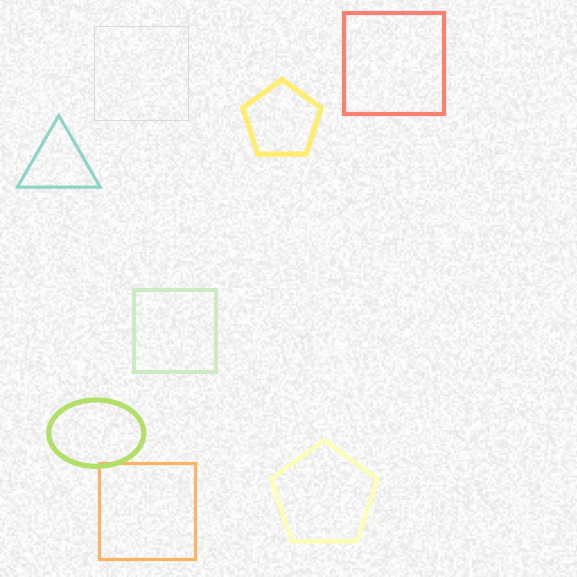[{"shape": "triangle", "thickness": 1.5, "radius": 0.41, "center": [0.102, 0.716]}, {"shape": "pentagon", "thickness": 2, "radius": 0.48, "center": [0.562, 0.14]}, {"shape": "square", "thickness": 2, "radius": 0.44, "center": [0.683, 0.889]}, {"shape": "square", "thickness": 1.5, "radius": 0.41, "center": [0.255, 0.114]}, {"shape": "oval", "thickness": 2.5, "radius": 0.41, "center": [0.167, 0.249]}, {"shape": "square", "thickness": 0.5, "radius": 0.41, "center": [0.244, 0.873]}, {"shape": "square", "thickness": 2, "radius": 0.36, "center": [0.303, 0.426]}, {"shape": "pentagon", "thickness": 2.5, "radius": 0.36, "center": [0.488, 0.79]}]